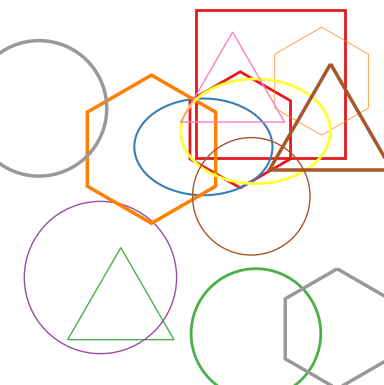[{"shape": "hexagon", "thickness": 2, "radius": 0.75, "center": [0.624, 0.663]}, {"shape": "square", "thickness": 2, "radius": 0.96, "center": [0.703, 0.782]}, {"shape": "oval", "thickness": 1.5, "radius": 0.9, "center": [0.528, 0.618]}, {"shape": "triangle", "thickness": 1, "radius": 0.8, "center": [0.314, 0.197]}, {"shape": "circle", "thickness": 2, "radius": 0.84, "center": [0.665, 0.134]}, {"shape": "circle", "thickness": 1, "radius": 0.99, "center": [0.261, 0.279]}, {"shape": "hexagon", "thickness": 0.5, "radius": 0.7, "center": [0.835, 0.789]}, {"shape": "hexagon", "thickness": 2.5, "radius": 0.96, "center": [0.393, 0.613]}, {"shape": "oval", "thickness": 2, "radius": 0.97, "center": [0.664, 0.659]}, {"shape": "triangle", "thickness": 2.5, "radius": 0.92, "center": [0.859, 0.65]}, {"shape": "circle", "thickness": 1, "radius": 0.76, "center": [0.653, 0.49]}, {"shape": "triangle", "thickness": 1, "radius": 0.78, "center": [0.604, 0.761]}, {"shape": "hexagon", "thickness": 2.5, "radius": 0.78, "center": [0.876, 0.146]}, {"shape": "circle", "thickness": 2.5, "radius": 0.88, "center": [0.101, 0.719]}]